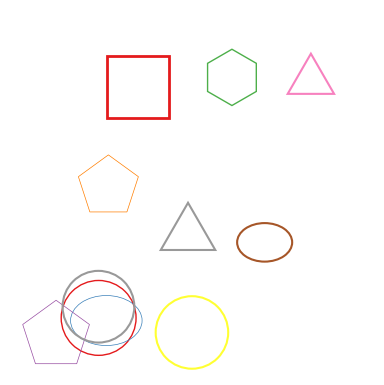[{"shape": "circle", "thickness": 1, "radius": 0.49, "center": [0.256, 0.174]}, {"shape": "square", "thickness": 2, "radius": 0.4, "center": [0.36, 0.774]}, {"shape": "oval", "thickness": 0.5, "radius": 0.46, "center": [0.276, 0.167]}, {"shape": "hexagon", "thickness": 1, "radius": 0.37, "center": [0.602, 0.799]}, {"shape": "pentagon", "thickness": 0.5, "radius": 0.46, "center": [0.146, 0.129]}, {"shape": "pentagon", "thickness": 0.5, "radius": 0.41, "center": [0.282, 0.516]}, {"shape": "circle", "thickness": 1.5, "radius": 0.47, "center": [0.499, 0.136]}, {"shape": "oval", "thickness": 1.5, "radius": 0.36, "center": [0.687, 0.371]}, {"shape": "triangle", "thickness": 1.5, "radius": 0.35, "center": [0.808, 0.791]}, {"shape": "circle", "thickness": 1.5, "radius": 0.47, "center": [0.256, 0.203]}, {"shape": "triangle", "thickness": 1.5, "radius": 0.41, "center": [0.488, 0.392]}]